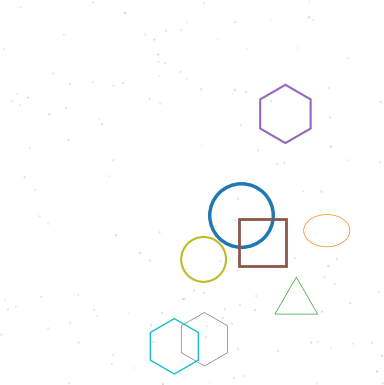[{"shape": "circle", "thickness": 2.5, "radius": 0.41, "center": [0.627, 0.44]}, {"shape": "oval", "thickness": 0.5, "radius": 0.3, "center": [0.849, 0.401]}, {"shape": "triangle", "thickness": 0.5, "radius": 0.32, "center": [0.77, 0.216]}, {"shape": "hexagon", "thickness": 1.5, "radius": 0.38, "center": [0.741, 0.704]}, {"shape": "square", "thickness": 2, "radius": 0.3, "center": [0.682, 0.37]}, {"shape": "hexagon", "thickness": 0.5, "radius": 0.35, "center": [0.531, 0.119]}, {"shape": "circle", "thickness": 1.5, "radius": 0.29, "center": [0.529, 0.326]}, {"shape": "hexagon", "thickness": 1, "radius": 0.36, "center": [0.453, 0.1]}]